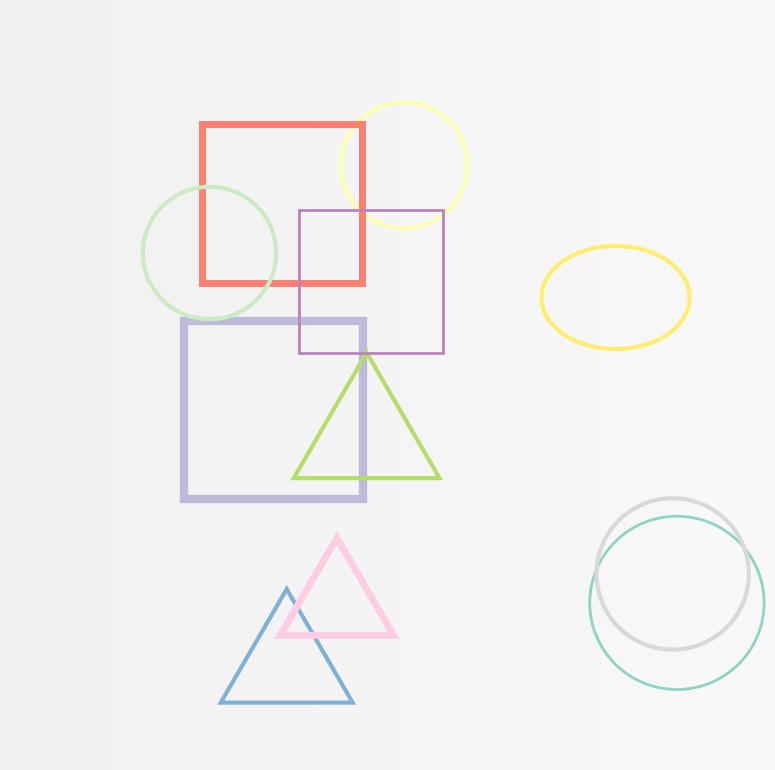[{"shape": "circle", "thickness": 1, "radius": 0.56, "center": [0.873, 0.217]}, {"shape": "circle", "thickness": 1.5, "radius": 0.41, "center": [0.521, 0.786]}, {"shape": "square", "thickness": 3, "radius": 0.58, "center": [0.353, 0.467]}, {"shape": "square", "thickness": 2.5, "radius": 0.52, "center": [0.364, 0.736]}, {"shape": "triangle", "thickness": 1.5, "radius": 0.49, "center": [0.37, 0.137]}, {"shape": "triangle", "thickness": 1.5, "radius": 0.54, "center": [0.473, 0.433]}, {"shape": "triangle", "thickness": 2.5, "radius": 0.42, "center": [0.435, 0.217]}, {"shape": "circle", "thickness": 1.5, "radius": 0.49, "center": [0.868, 0.255]}, {"shape": "square", "thickness": 1, "radius": 0.47, "center": [0.479, 0.634]}, {"shape": "circle", "thickness": 1.5, "radius": 0.43, "center": [0.27, 0.671]}, {"shape": "oval", "thickness": 1.5, "radius": 0.48, "center": [0.794, 0.614]}]